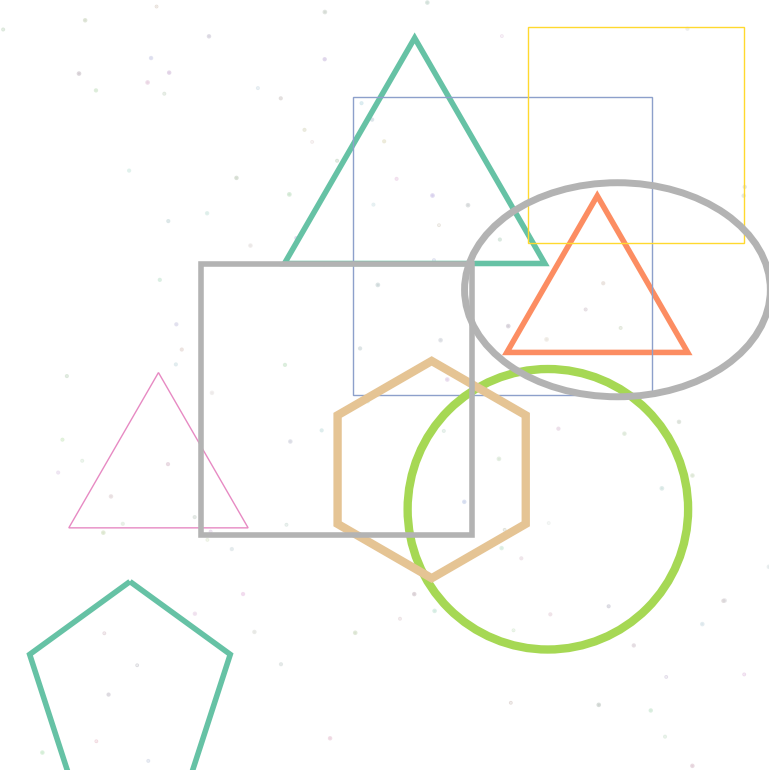[{"shape": "triangle", "thickness": 2, "radius": 0.98, "center": [0.539, 0.755]}, {"shape": "pentagon", "thickness": 2, "radius": 0.68, "center": [0.169, 0.108]}, {"shape": "triangle", "thickness": 2, "radius": 0.68, "center": [0.776, 0.61]}, {"shape": "square", "thickness": 0.5, "radius": 0.97, "center": [0.652, 0.68]}, {"shape": "triangle", "thickness": 0.5, "radius": 0.67, "center": [0.206, 0.382]}, {"shape": "circle", "thickness": 3, "radius": 0.91, "center": [0.712, 0.339]}, {"shape": "square", "thickness": 0.5, "radius": 0.7, "center": [0.826, 0.825]}, {"shape": "hexagon", "thickness": 3, "radius": 0.71, "center": [0.561, 0.39]}, {"shape": "oval", "thickness": 2.5, "radius": 0.99, "center": [0.802, 0.624]}, {"shape": "square", "thickness": 2, "radius": 0.88, "center": [0.437, 0.481]}]